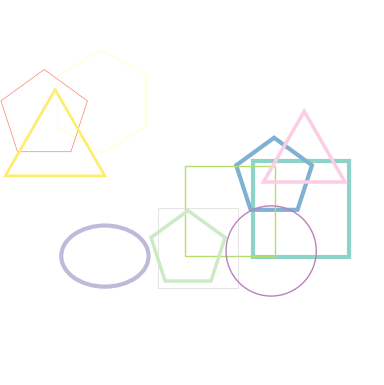[{"shape": "square", "thickness": 3, "radius": 0.62, "center": [0.782, 0.457]}, {"shape": "hexagon", "thickness": 0.5, "radius": 0.67, "center": [0.264, 0.737]}, {"shape": "oval", "thickness": 3, "radius": 0.57, "center": [0.272, 0.335]}, {"shape": "pentagon", "thickness": 0.5, "radius": 0.59, "center": [0.115, 0.701]}, {"shape": "pentagon", "thickness": 3, "radius": 0.52, "center": [0.712, 0.539]}, {"shape": "square", "thickness": 1, "radius": 0.59, "center": [0.598, 0.453]}, {"shape": "triangle", "thickness": 2.5, "radius": 0.61, "center": [0.79, 0.588]}, {"shape": "square", "thickness": 0.5, "radius": 0.52, "center": [0.514, 0.355]}, {"shape": "circle", "thickness": 1, "radius": 0.59, "center": [0.704, 0.348]}, {"shape": "pentagon", "thickness": 2.5, "radius": 0.51, "center": [0.488, 0.352]}, {"shape": "triangle", "thickness": 2, "radius": 0.75, "center": [0.143, 0.618]}]